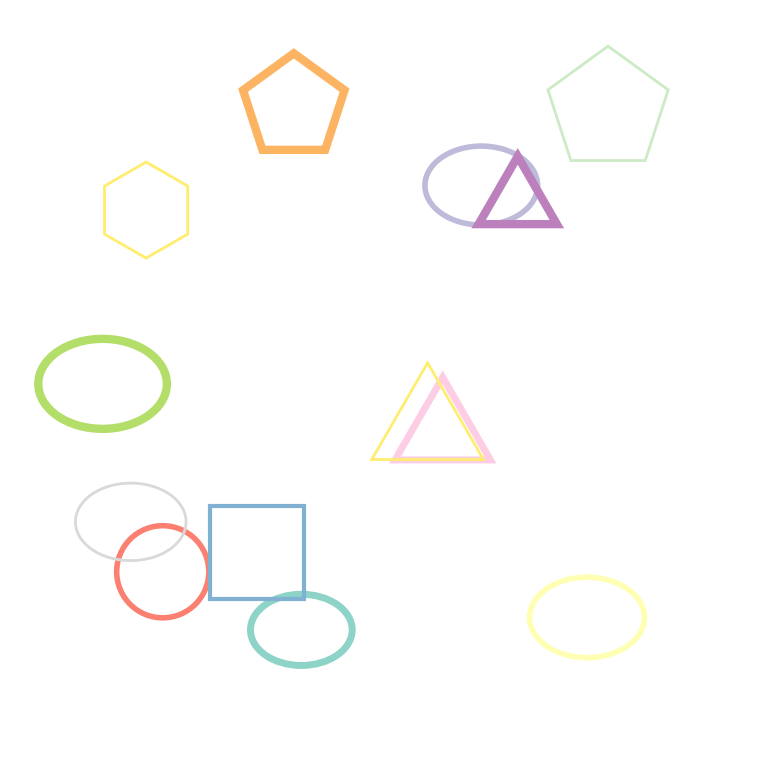[{"shape": "oval", "thickness": 2.5, "radius": 0.33, "center": [0.391, 0.182]}, {"shape": "oval", "thickness": 2, "radius": 0.37, "center": [0.762, 0.198]}, {"shape": "oval", "thickness": 2, "radius": 0.37, "center": [0.625, 0.759]}, {"shape": "circle", "thickness": 2, "radius": 0.3, "center": [0.211, 0.257]}, {"shape": "square", "thickness": 1.5, "radius": 0.3, "center": [0.334, 0.283]}, {"shape": "pentagon", "thickness": 3, "radius": 0.35, "center": [0.382, 0.861]}, {"shape": "oval", "thickness": 3, "radius": 0.42, "center": [0.133, 0.501]}, {"shape": "triangle", "thickness": 2.5, "radius": 0.36, "center": [0.575, 0.438]}, {"shape": "oval", "thickness": 1, "radius": 0.36, "center": [0.17, 0.322]}, {"shape": "triangle", "thickness": 3, "radius": 0.29, "center": [0.672, 0.738]}, {"shape": "pentagon", "thickness": 1, "radius": 0.41, "center": [0.79, 0.858]}, {"shape": "hexagon", "thickness": 1, "radius": 0.31, "center": [0.19, 0.727]}, {"shape": "triangle", "thickness": 1, "radius": 0.42, "center": [0.555, 0.445]}]